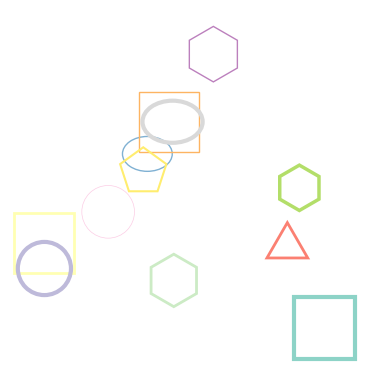[{"shape": "square", "thickness": 3, "radius": 0.4, "center": [0.843, 0.148]}, {"shape": "square", "thickness": 2, "radius": 0.39, "center": [0.114, 0.369]}, {"shape": "circle", "thickness": 3, "radius": 0.35, "center": [0.115, 0.303]}, {"shape": "triangle", "thickness": 2, "radius": 0.31, "center": [0.746, 0.361]}, {"shape": "oval", "thickness": 1, "radius": 0.32, "center": [0.383, 0.6]}, {"shape": "square", "thickness": 1, "radius": 0.39, "center": [0.44, 0.684]}, {"shape": "hexagon", "thickness": 2.5, "radius": 0.29, "center": [0.778, 0.512]}, {"shape": "circle", "thickness": 0.5, "radius": 0.34, "center": [0.281, 0.45]}, {"shape": "oval", "thickness": 3, "radius": 0.39, "center": [0.448, 0.684]}, {"shape": "hexagon", "thickness": 1, "radius": 0.36, "center": [0.554, 0.859]}, {"shape": "hexagon", "thickness": 2, "radius": 0.34, "center": [0.451, 0.272]}, {"shape": "pentagon", "thickness": 1.5, "radius": 0.32, "center": [0.372, 0.554]}]